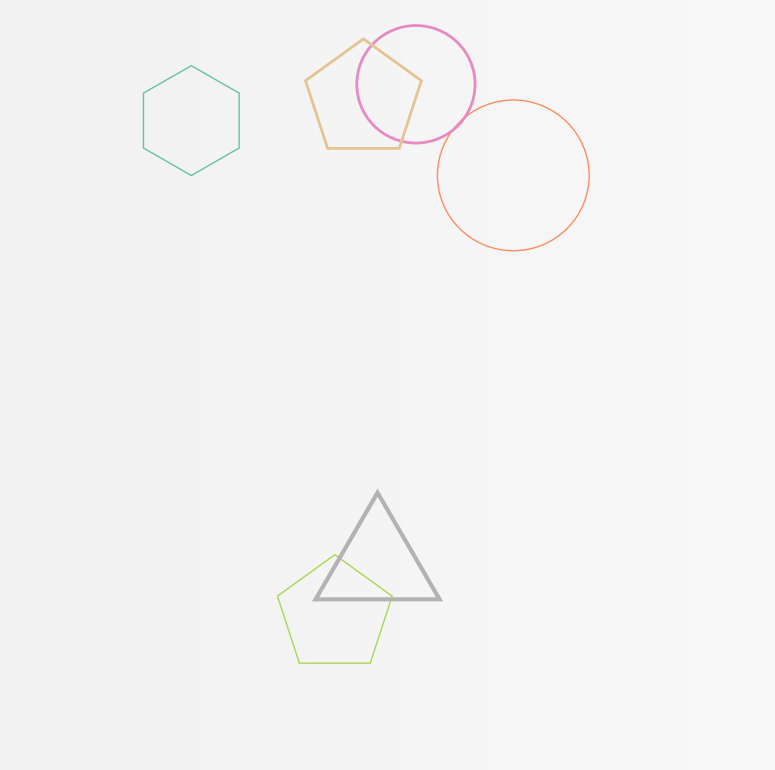[{"shape": "hexagon", "thickness": 0.5, "radius": 0.36, "center": [0.247, 0.843]}, {"shape": "circle", "thickness": 0.5, "radius": 0.49, "center": [0.662, 0.772]}, {"shape": "circle", "thickness": 1, "radius": 0.38, "center": [0.537, 0.891]}, {"shape": "pentagon", "thickness": 0.5, "radius": 0.39, "center": [0.432, 0.202]}, {"shape": "pentagon", "thickness": 1, "radius": 0.39, "center": [0.469, 0.871]}, {"shape": "triangle", "thickness": 1.5, "radius": 0.46, "center": [0.487, 0.268]}]